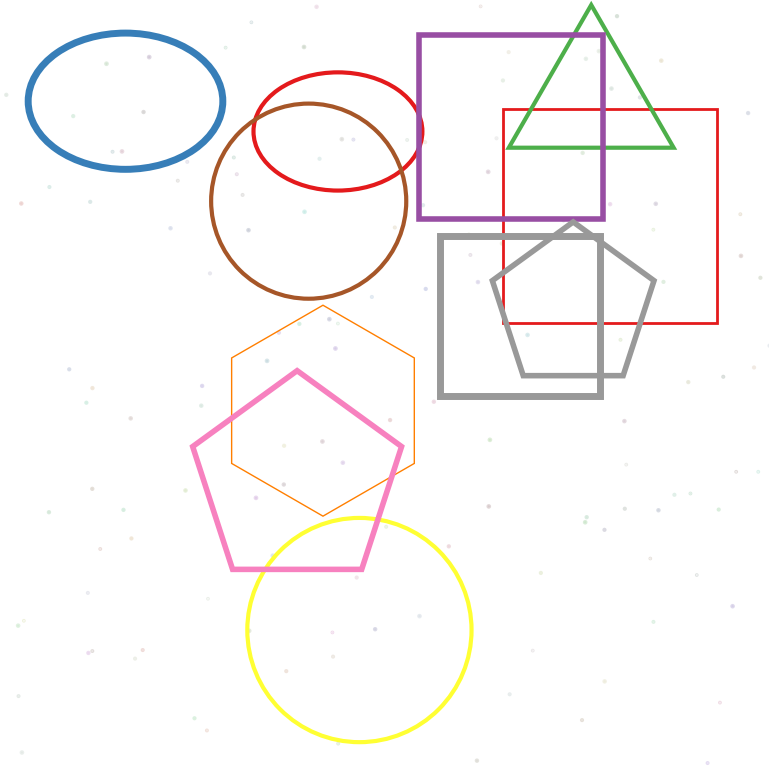[{"shape": "oval", "thickness": 1.5, "radius": 0.55, "center": [0.439, 0.829]}, {"shape": "square", "thickness": 1, "radius": 0.69, "center": [0.792, 0.719]}, {"shape": "oval", "thickness": 2.5, "radius": 0.63, "center": [0.163, 0.869]}, {"shape": "triangle", "thickness": 1.5, "radius": 0.62, "center": [0.768, 0.87]}, {"shape": "square", "thickness": 2, "radius": 0.6, "center": [0.664, 0.835]}, {"shape": "hexagon", "thickness": 0.5, "radius": 0.68, "center": [0.419, 0.467]}, {"shape": "circle", "thickness": 1.5, "radius": 0.73, "center": [0.467, 0.182]}, {"shape": "circle", "thickness": 1.5, "radius": 0.63, "center": [0.401, 0.739]}, {"shape": "pentagon", "thickness": 2, "radius": 0.71, "center": [0.386, 0.376]}, {"shape": "square", "thickness": 2.5, "radius": 0.52, "center": [0.676, 0.59]}, {"shape": "pentagon", "thickness": 2, "radius": 0.55, "center": [0.744, 0.601]}]